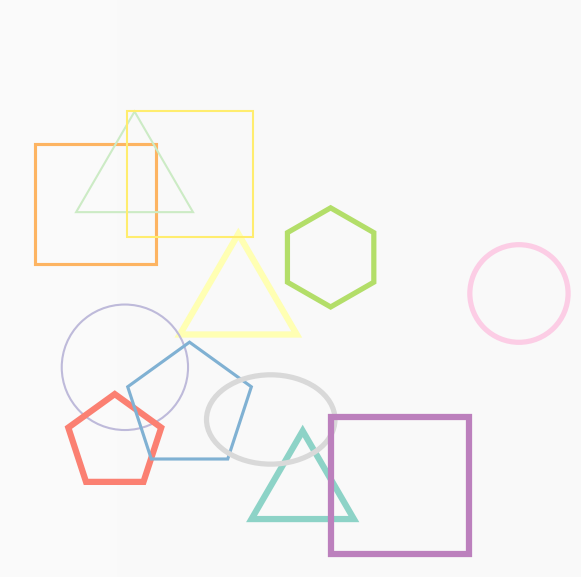[{"shape": "triangle", "thickness": 3, "radius": 0.51, "center": [0.521, 0.151]}, {"shape": "triangle", "thickness": 3, "radius": 0.58, "center": [0.41, 0.478]}, {"shape": "circle", "thickness": 1, "radius": 0.54, "center": [0.215, 0.363]}, {"shape": "pentagon", "thickness": 3, "radius": 0.42, "center": [0.197, 0.233]}, {"shape": "pentagon", "thickness": 1.5, "radius": 0.56, "center": [0.326, 0.295]}, {"shape": "square", "thickness": 1.5, "radius": 0.52, "center": [0.165, 0.645]}, {"shape": "hexagon", "thickness": 2.5, "radius": 0.43, "center": [0.569, 0.553]}, {"shape": "circle", "thickness": 2.5, "radius": 0.42, "center": [0.893, 0.491]}, {"shape": "oval", "thickness": 2.5, "radius": 0.55, "center": [0.466, 0.273]}, {"shape": "square", "thickness": 3, "radius": 0.59, "center": [0.688, 0.158]}, {"shape": "triangle", "thickness": 1, "radius": 0.58, "center": [0.231, 0.69]}, {"shape": "square", "thickness": 1, "radius": 0.54, "center": [0.327, 0.698]}]